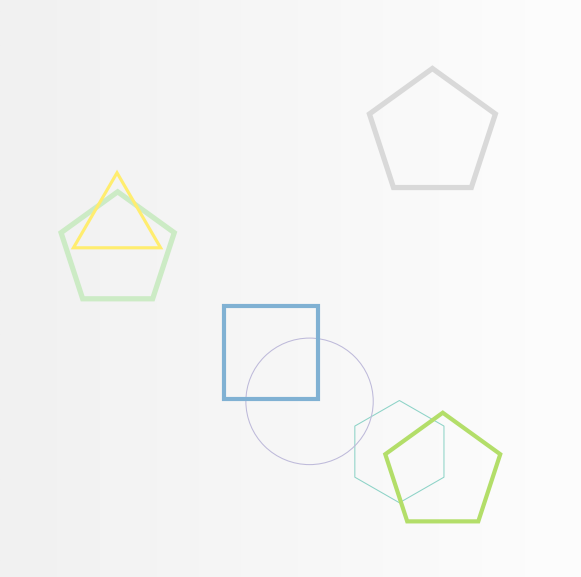[{"shape": "hexagon", "thickness": 0.5, "radius": 0.44, "center": [0.687, 0.217]}, {"shape": "circle", "thickness": 0.5, "radius": 0.55, "center": [0.533, 0.304]}, {"shape": "square", "thickness": 2, "radius": 0.4, "center": [0.466, 0.389]}, {"shape": "pentagon", "thickness": 2, "radius": 0.52, "center": [0.762, 0.18]}, {"shape": "pentagon", "thickness": 2.5, "radius": 0.57, "center": [0.744, 0.767]}, {"shape": "pentagon", "thickness": 2.5, "radius": 0.51, "center": [0.202, 0.565]}, {"shape": "triangle", "thickness": 1.5, "radius": 0.43, "center": [0.201, 0.613]}]